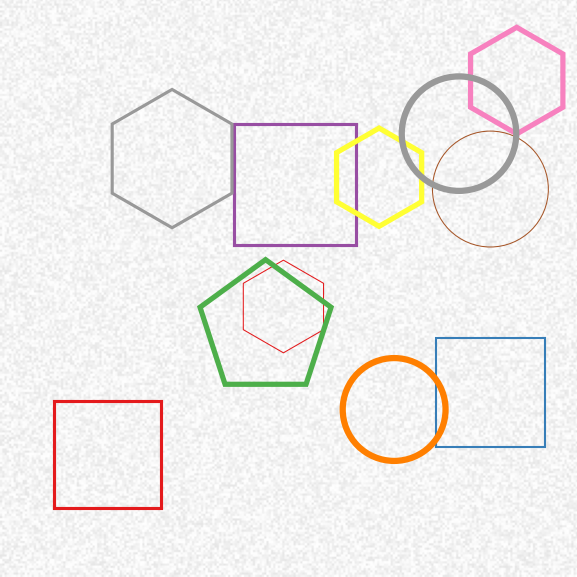[{"shape": "hexagon", "thickness": 0.5, "radius": 0.4, "center": [0.491, 0.468]}, {"shape": "square", "thickness": 1.5, "radius": 0.46, "center": [0.186, 0.213]}, {"shape": "square", "thickness": 1, "radius": 0.47, "center": [0.849, 0.32]}, {"shape": "pentagon", "thickness": 2.5, "radius": 0.6, "center": [0.46, 0.43]}, {"shape": "square", "thickness": 1.5, "radius": 0.53, "center": [0.511, 0.679]}, {"shape": "circle", "thickness": 3, "radius": 0.45, "center": [0.682, 0.29]}, {"shape": "hexagon", "thickness": 2.5, "radius": 0.43, "center": [0.656, 0.692]}, {"shape": "circle", "thickness": 0.5, "radius": 0.5, "center": [0.849, 0.672]}, {"shape": "hexagon", "thickness": 2.5, "radius": 0.46, "center": [0.895, 0.86]}, {"shape": "hexagon", "thickness": 1.5, "radius": 0.6, "center": [0.298, 0.724]}, {"shape": "circle", "thickness": 3, "radius": 0.5, "center": [0.795, 0.768]}]